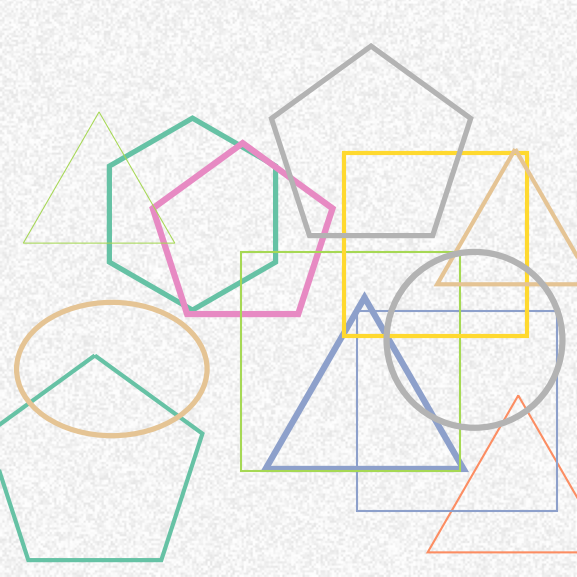[{"shape": "hexagon", "thickness": 2.5, "radius": 0.83, "center": [0.333, 0.628]}, {"shape": "pentagon", "thickness": 2, "radius": 0.98, "center": [0.164, 0.188]}, {"shape": "triangle", "thickness": 1, "radius": 0.91, "center": [0.897, 0.133]}, {"shape": "triangle", "thickness": 3, "radius": 0.99, "center": [0.631, 0.286]}, {"shape": "square", "thickness": 1, "radius": 0.87, "center": [0.791, 0.287]}, {"shape": "pentagon", "thickness": 3, "radius": 0.82, "center": [0.42, 0.588]}, {"shape": "square", "thickness": 1, "radius": 0.95, "center": [0.606, 0.374]}, {"shape": "triangle", "thickness": 0.5, "radius": 0.76, "center": [0.172, 0.654]}, {"shape": "square", "thickness": 2, "radius": 0.79, "center": [0.754, 0.576]}, {"shape": "triangle", "thickness": 2, "radius": 0.78, "center": [0.892, 0.585]}, {"shape": "oval", "thickness": 2.5, "radius": 0.82, "center": [0.194, 0.36]}, {"shape": "circle", "thickness": 3, "radius": 0.76, "center": [0.822, 0.411]}, {"shape": "pentagon", "thickness": 2.5, "radius": 0.91, "center": [0.643, 0.738]}]